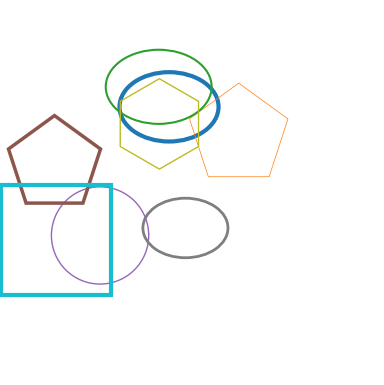[{"shape": "oval", "thickness": 3, "radius": 0.64, "center": [0.439, 0.723]}, {"shape": "pentagon", "thickness": 0.5, "radius": 0.67, "center": [0.62, 0.65]}, {"shape": "oval", "thickness": 1.5, "radius": 0.69, "center": [0.412, 0.774]}, {"shape": "circle", "thickness": 1, "radius": 0.63, "center": [0.26, 0.388]}, {"shape": "pentagon", "thickness": 2.5, "radius": 0.63, "center": [0.142, 0.574]}, {"shape": "oval", "thickness": 2, "radius": 0.55, "center": [0.482, 0.408]}, {"shape": "hexagon", "thickness": 1, "radius": 0.59, "center": [0.414, 0.678]}, {"shape": "square", "thickness": 3, "radius": 0.71, "center": [0.146, 0.377]}]